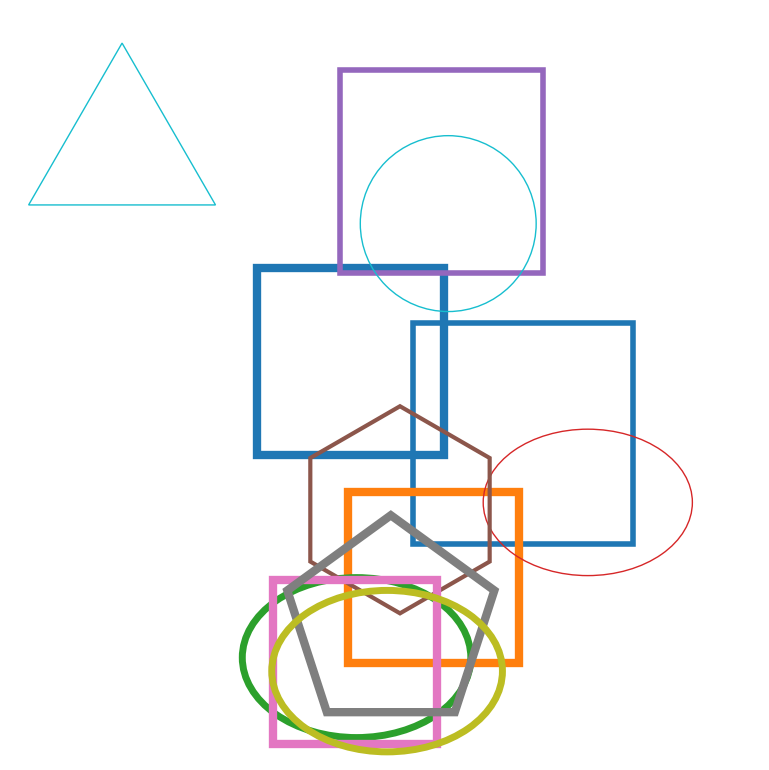[{"shape": "square", "thickness": 2, "radius": 0.72, "center": [0.679, 0.437]}, {"shape": "square", "thickness": 3, "radius": 0.61, "center": [0.455, 0.53]}, {"shape": "square", "thickness": 3, "radius": 0.56, "center": [0.563, 0.25]}, {"shape": "oval", "thickness": 2.5, "radius": 0.74, "center": [0.463, 0.146]}, {"shape": "oval", "thickness": 0.5, "radius": 0.68, "center": [0.763, 0.348]}, {"shape": "square", "thickness": 2, "radius": 0.66, "center": [0.574, 0.777]}, {"shape": "hexagon", "thickness": 1.5, "radius": 0.67, "center": [0.519, 0.338]}, {"shape": "square", "thickness": 3, "radius": 0.53, "center": [0.461, 0.141]}, {"shape": "pentagon", "thickness": 3, "radius": 0.71, "center": [0.508, 0.189]}, {"shape": "oval", "thickness": 2.5, "radius": 0.75, "center": [0.503, 0.128]}, {"shape": "circle", "thickness": 0.5, "radius": 0.57, "center": [0.582, 0.71]}, {"shape": "triangle", "thickness": 0.5, "radius": 0.7, "center": [0.159, 0.804]}]